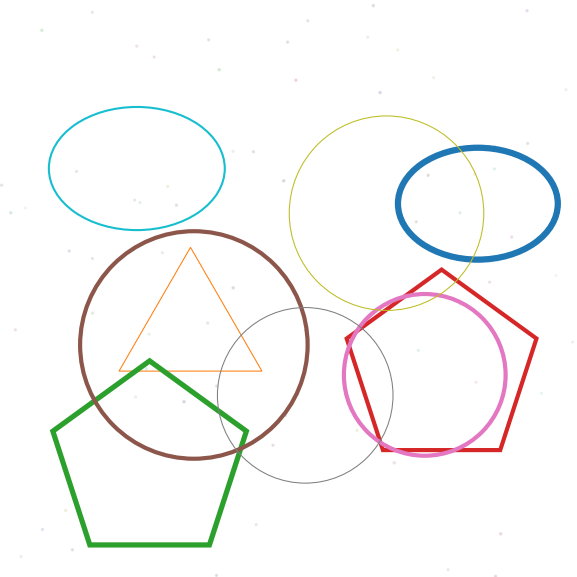[{"shape": "oval", "thickness": 3, "radius": 0.69, "center": [0.827, 0.646]}, {"shape": "triangle", "thickness": 0.5, "radius": 0.71, "center": [0.33, 0.428]}, {"shape": "pentagon", "thickness": 2.5, "radius": 0.88, "center": [0.259, 0.198]}, {"shape": "pentagon", "thickness": 2, "radius": 0.86, "center": [0.765, 0.36]}, {"shape": "circle", "thickness": 2, "radius": 0.98, "center": [0.336, 0.402]}, {"shape": "circle", "thickness": 2, "radius": 0.7, "center": [0.736, 0.35]}, {"shape": "circle", "thickness": 0.5, "radius": 0.76, "center": [0.529, 0.315]}, {"shape": "circle", "thickness": 0.5, "radius": 0.84, "center": [0.669, 0.63]}, {"shape": "oval", "thickness": 1, "radius": 0.76, "center": [0.237, 0.707]}]